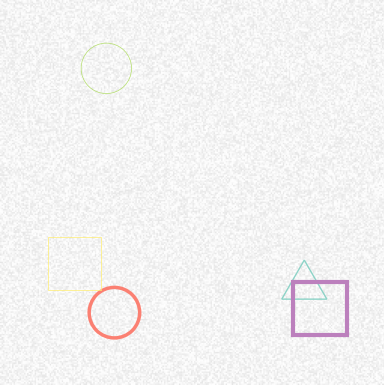[{"shape": "triangle", "thickness": 1, "radius": 0.34, "center": [0.79, 0.257]}, {"shape": "circle", "thickness": 2.5, "radius": 0.33, "center": [0.297, 0.188]}, {"shape": "circle", "thickness": 0.5, "radius": 0.33, "center": [0.276, 0.822]}, {"shape": "square", "thickness": 3, "radius": 0.35, "center": [0.831, 0.199]}, {"shape": "square", "thickness": 0.5, "radius": 0.35, "center": [0.193, 0.316]}]